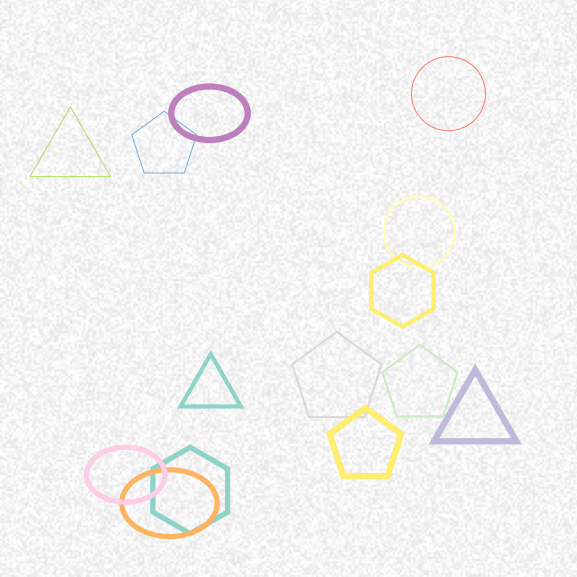[{"shape": "hexagon", "thickness": 2.5, "radius": 0.37, "center": [0.329, 0.15]}, {"shape": "triangle", "thickness": 2, "radius": 0.3, "center": [0.365, 0.326]}, {"shape": "circle", "thickness": 1, "radius": 0.31, "center": [0.726, 0.598]}, {"shape": "triangle", "thickness": 3, "radius": 0.41, "center": [0.823, 0.276]}, {"shape": "circle", "thickness": 0.5, "radius": 0.32, "center": [0.777, 0.837]}, {"shape": "pentagon", "thickness": 0.5, "radius": 0.3, "center": [0.284, 0.747]}, {"shape": "oval", "thickness": 2.5, "radius": 0.41, "center": [0.293, 0.128]}, {"shape": "triangle", "thickness": 0.5, "radius": 0.4, "center": [0.122, 0.734]}, {"shape": "oval", "thickness": 2.5, "radius": 0.34, "center": [0.218, 0.177]}, {"shape": "pentagon", "thickness": 1, "radius": 0.41, "center": [0.583, 0.343]}, {"shape": "oval", "thickness": 3, "radius": 0.33, "center": [0.363, 0.803]}, {"shape": "pentagon", "thickness": 1, "radius": 0.34, "center": [0.727, 0.333]}, {"shape": "pentagon", "thickness": 3, "radius": 0.33, "center": [0.633, 0.228]}, {"shape": "hexagon", "thickness": 2, "radius": 0.31, "center": [0.697, 0.496]}]